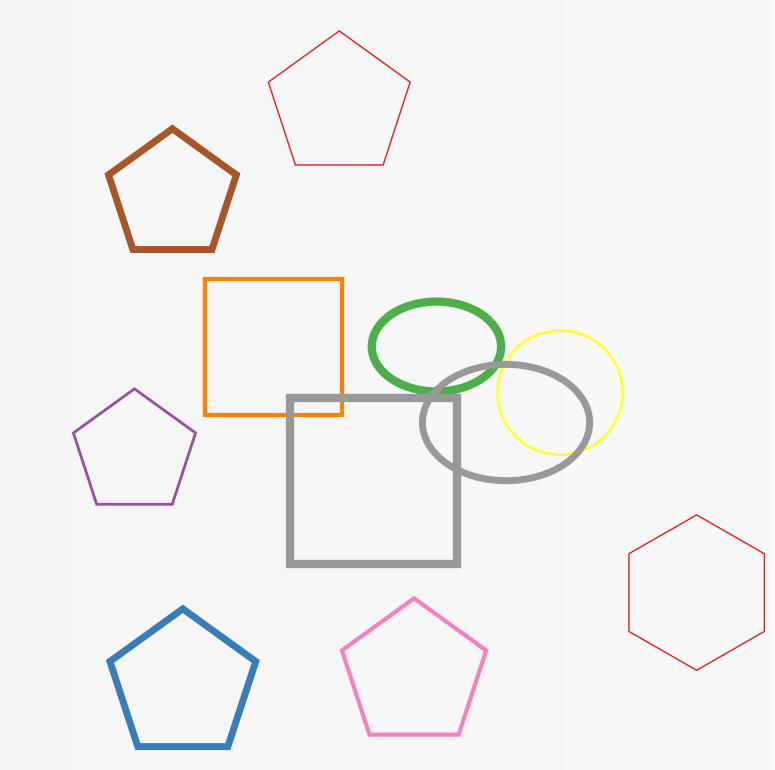[{"shape": "hexagon", "thickness": 0.5, "radius": 0.5, "center": [0.899, 0.23]}, {"shape": "pentagon", "thickness": 0.5, "radius": 0.48, "center": [0.438, 0.864]}, {"shape": "pentagon", "thickness": 2.5, "radius": 0.49, "center": [0.236, 0.11]}, {"shape": "oval", "thickness": 3, "radius": 0.42, "center": [0.563, 0.55]}, {"shape": "pentagon", "thickness": 1, "radius": 0.41, "center": [0.174, 0.412]}, {"shape": "square", "thickness": 1.5, "radius": 0.44, "center": [0.353, 0.549]}, {"shape": "circle", "thickness": 1, "radius": 0.4, "center": [0.723, 0.49]}, {"shape": "pentagon", "thickness": 2.5, "radius": 0.43, "center": [0.222, 0.746]}, {"shape": "pentagon", "thickness": 1.5, "radius": 0.49, "center": [0.534, 0.125]}, {"shape": "oval", "thickness": 2.5, "radius": 0.54, "center": [0.653, 0.451]}, {"shape": "square", "thickness": 3, "radius": 0.54, "center": [0.482, 0.376]}]